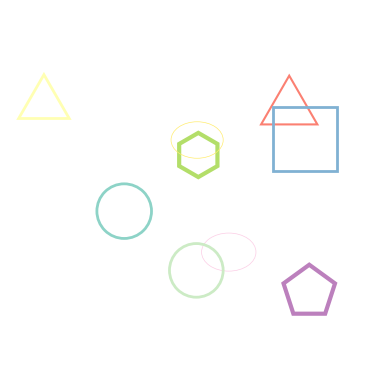[{"shape": "circle", "thickness": 2, "radius": 0.35, "center": [0.323, 0.452]}, {"shape": "triangle", "thickness": 2, "radius": 0.38, "center": [0.114, 0.73]}, {"shape": "triangle", "thickness": 1.5, "radius": 0.42, "center": [0.751, 0.719]}, {"shape": "square", "thickness": 2, "radius": 0.41, "center": [0.792, 0.638]}, {"shape": "hexagon", "thickness": 3, "radius": 0.29, "center": [0.515, 0.597]}, {"shape": "oval", "thickness": 0.5, "radius": 0.35, "center": [0.594, 0.345]}, {"shape": "pentagon", "thickness": 3, "radius": 0.35, "center": [0.803, 0.242]}, {"shape": "circle", "thickness": 2, "radius": 0.35, "center": [0.51, 0.298]}, {"shape": "oval", "thickness": 0.5, "radius": 0.34, "center": [0.512, 0.636]}]